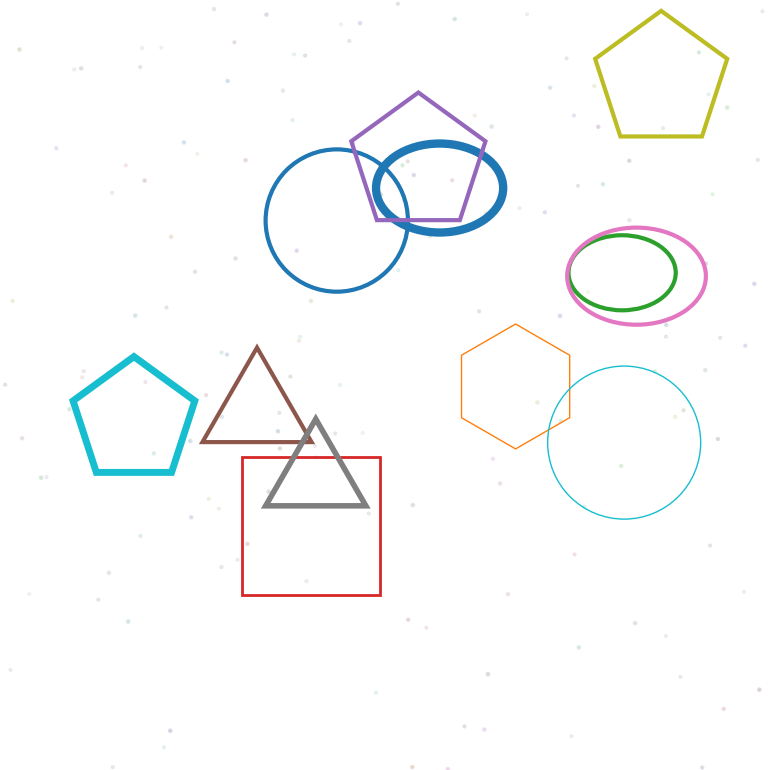[{"shape": "circle", "thickness": 1.5, "radius": 0.46, "center": [0.437, 0.714]}, {"shape": "oval", "thickness": 3, "radius": 0.41, "center": [0.571, 0.756]}, {"shape": "hexagon", "thickness": 0.5, "radius": 0.41, "center": [0.67, 0.498]}, {"shape": "oval", "thickness": 1.5, "radius": 0.35, "center": [0.808, 0.646]}, {"shape": "square", "thickness": 1, "radius": 0.45, "center": [0.404, 0.317]}, {"shape": "pentagon", "thickness": 1.5, "radius": 0.46, "center": [0.543, 0.788]}, {"shape": "triangle", "thickness": 1.5, "radius": 0.41, "center": [0.334, 0.467]}, {"shape": "oval", "thickness": 1.5, "radius": 0.45, "center": [0.827, 0.641]}, {"shape": "triangle", "thickness": 2, "radius": 0.38, "center": [0.41, 0.381]}, {"shape": "pentagon", "thickness": 1.5, "radius": 0.45, "center": [0.859, 0.896]}, {"shape": "circle", "thickness": 0.5, "radius": 0.5, "center": [0.811, 0.425]}, {"shape": "pentagon", "thickness": 2.5, "radius": 0.42, "center": [0.174, 0.454]}]